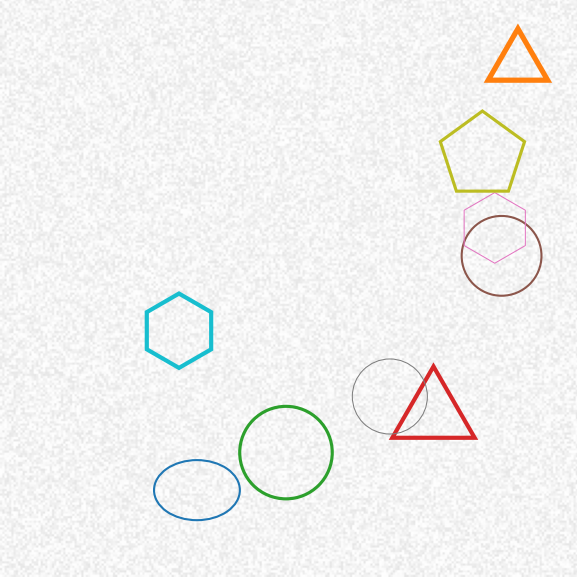[{"shape": "oval", "thickness": 1, "radius": 0.37, "center": [0.341, 0.15]}, {"shape": "triangle", "thickness": 2.5, "radius": 0.3, "center": [0.897, 0.89]}, {"shape": "circle", "thickness": 1.5, "radius": 0.4, "center": [0.495, 0.215]}, {"shape": "triangle", "thickness": 2, "radius": 0.41, "center": [0.751, 0.282]}, {"shape": "circle", "thickness": 1, "radius": 0.35, "center": [0.869, 0.556]}, {"shape": "hexagon", "thickness": 0.5, "radius": 0.31, "center": [0.857, 0.605]}, {"shape": "circle", "thickness": 0.5, "radius": 0.32, "center": [0.675, 0.313]}, {"shape": "pentagon", "thickness": 1.5, "radius": 0.38, "center": [0.835, 0.73]}, {"shape": "hexagon", "thickness": 2, "radius": 0.32, "center": [0.31, 0.426]}]